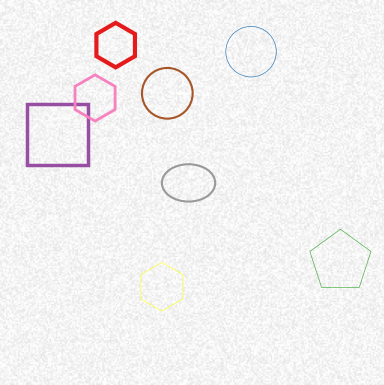[{"shape": "hexagon", "thickness": 3, "radius": 0.29, "center": [0.3, 0.883]}, {"shape": "circle", "thickness": 0.5, "radius": 0.33, "center": [0.652, 0.866]}, {"shape": "pentagon", "thickness": 0.5, "radius": 0.42, "center": [0.884, 0.321]}, {"shape": "square", "thickness": 2.5, "radius": 0.4, "center": [0.15, 0.652]}, {"shape": "hexagon", "thickness": 0.5, "radius": 0.32, "center": [0.42, 0.255]}, {"shape": "circle", "thickness": 1.5, "radius": 0.33, "center": [0.435, 0.758]}, {"shape": "hexagon", "thickness": 2, "radius": 0.3, "center": [0.247, 0.746]}, {"shape": "oval", "thickness": 1.5, "radius": 0.35, "center": [0.49, 0.525]}]